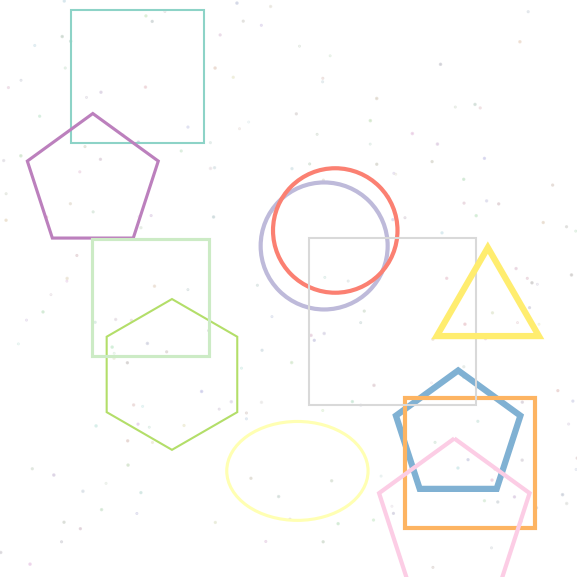[{"shape": "square", "thickness": 1, "radius": 0.58, "center": [0.238, 0.866]}, {"shape": "oval", "thickness": 1.5, "radius": 0.61, "center": [0.515, 0.184]}, {"shape": "circle", "thickness": 2, "radius": 0.55, "center": [0.561, 0.573]}, {"shape": "circle", "thickness": 2, "radius": 0.54, "center": [0.581, 0.6]}, {"shape": "pentagon", "thickness": 3, "radius": 0.57, "center": [0.793, 0.244]}, {"shape": "square", "thickness": 2, "radius": 0.56, "center": [0.814, 0.197]}, {"shape": "hexagon", "thickness": 1, "radius": 0.65, "center": [0.298, 0.351]}, {"shape": "pentagon", "thickness": 2, "radius": 0.69, "center": [0.787, 0.103]}, {"shape": "square", "thickness": 1, "radius": 0.72, "center": [0.68, 0.442]}, {"shape": "pentagon", "thickness": 1.5, "radius": 0.6, "center": [0.161, 0.683]}, {"shape": "square", "thickness": 1.5, "radius": 0.5, "center": [0.26, 0.484]}, {"shape": "triangle", "thickness": 3, "radius": 0.51, "center": [0.845, 0.468]}]